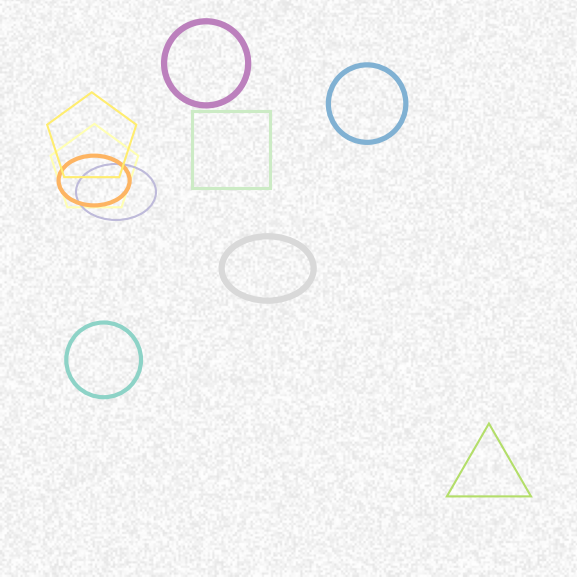[{"shape": "circle", "thickness": 2, "radius": 0.32, "center": [0.179, 0.376]}, {"shape": "pentagon", "thickness": 1, "radius": 0.4, "center": [0.164, 0.705]}, {"shape": "oval", "thickness": 1, "radius": 0.35, "center": [0.201, 0.667]}, {"shape": "circle", "thickness": 2.5, "radius": 0.34, "center": [0.636, 0.82]}, {"shape": "oval", "thickness": 2, "radius": 0.31, "center": [0.163, 0.687]}, {"shape": "triangle", "thickness": 1, "radius": 0.42, "center": [0.847, 0.182]}, {"shape": "oval", "thickness": 3, "radius": 0.4, "center": [0.463, 0.534]}, {"shape": "circle", "thickness": 3, "radius": 0.36, "center": [0.357, 0.889]}, {"shape": "square", "thickness": 1.5, "radius": 0.33, "center": [0.4, 0.74]}, {"shape": "pentagon", "thickness": 1, "radius": 0.41, "center": [0.159, 0.758]}]